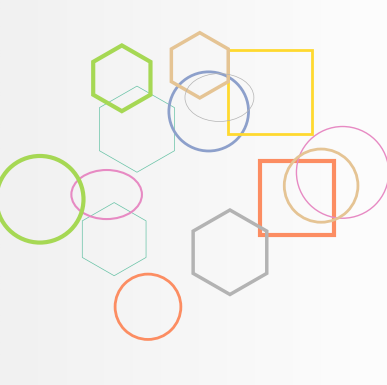[{"shape": "hexagon", "thickness": 0.5, "radius": 0.48, "center": [0.295, 0.379]}, {"shape": "hexagon", "thickness": 0.5, "radius": 0.56, "center": [0.353, 0.664]}, {"shape": "circle", "thickness": 2, "radius": 0.42, "center": [0.382, 0.203]}, {"shape": "square", "thickness": 3, "radius": 0.48, "center": [0.765, 0.485]}, {"shape": "circle", "thickness": 2, "radius": 0.51, "center": [0.539, 0.711]}, {"shape": "circle", "thickness": 1, "radius": 0.6, "center": [0.884, 0.552]}, {"shape": "oval", "thickness": 1.5, "radius": 0.46, "center": [0.275, 0.495]}, {"shape": "hexagon", "thickness": 3, "radius": 0.43, "center": [0.314, 0.797]}, {"shape": "circle", "thickness": 3, "radius": 0.56, "center": [0.103, 0.482]}, {"shape": "square", "thickness": 2, "radius": 0.54, "center": [0.696, 0.761]}, {"shape": "circle", "thickness": 2, "radius": 0.48, "center": [0.829, 0.518]}, {"shape": "hexagon", "thickness": 2.5, "radius": 0.42, "center": [0.516, 0.83]}, {"shape": "hexagon", "thickness": 2.5, "radius": 0.55, "center": [0.593, 0.345]}, {"shape": "oval", "thickness": 0.5, "radius": 0.44, "center": [0.566, 0.747]}]